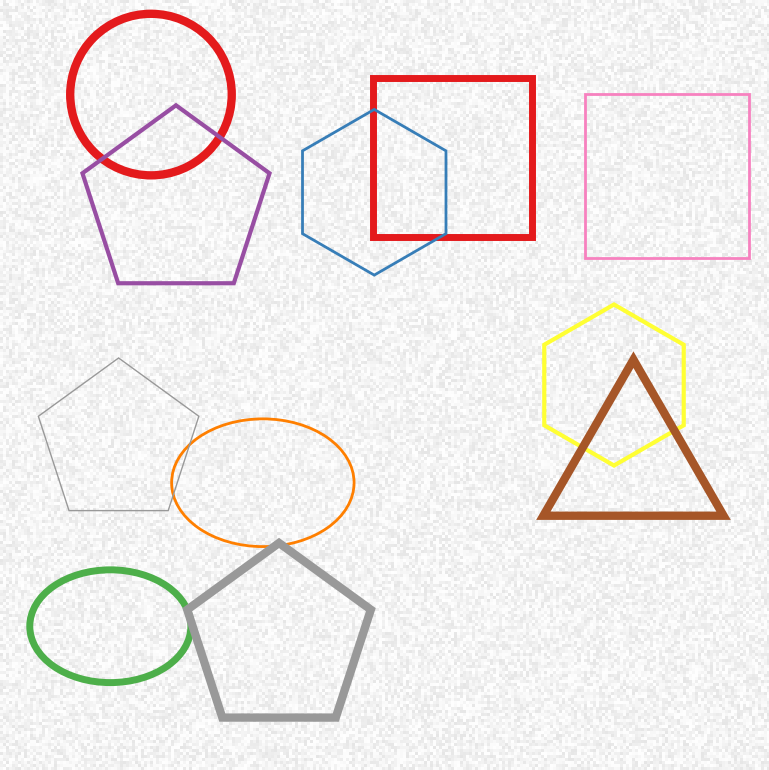[{"shape": "circle", "thickness": 3, "radius": 0.52, "center": [0.196, 0.877]}, {"shape": "square", "thickness": 2.5, "radius": 0.52, "center": [0.588, 0.795]}, {"shape": "hexagon", "thickness": 1, "radius": 0.54, "center": [0.486, 0.75]}, {"shape": "oval", "thickness": 2.5, "radius": 0.52, "center": [0.143, 0.187]}, {"shape": "pentagon", "thickness": 1.5, "radius": 0.64, "center": [0.229, 0.735]}, {"shape": "oval", "thickness": 1, "radius": 0.59, "center": [0.341, 0.373]}, {"shape": "hexagon", "thickness": 1.5, "radius": 0.52, "center": [0.797, 0.5]}, {"shape": "triangle", "thickness": 3, "radius": 0.68, "center": [0.823, 0.398]}, {"shape": "square", "thickness": 1, "radius": 0.53, "center": [0.867, 0.771]}, {"shape": "pentagon", "thickness": 3, "radius": 0.63, "center": [0.362, 0.169]}, {"shape": "pentagon", "thickness": 0.5, "radius": 0.55, "center": [0.154, 0.426]}]